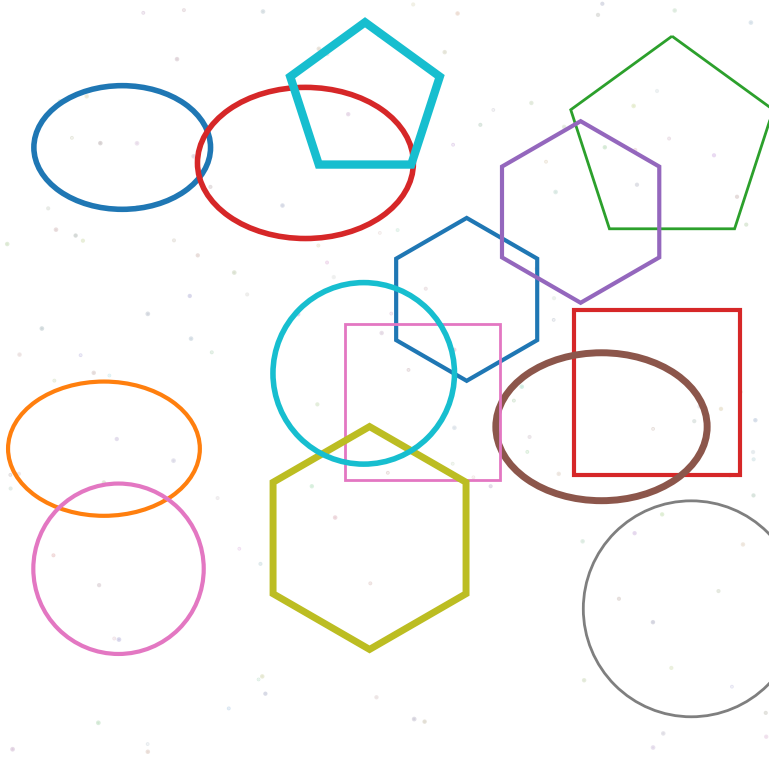[{"shape": "oval", "thickness": 2, "radius": 0.57, "center": [0.159, 0.808]}, {"shape": "hexagon", "thickness": 1.5, "radius": 0.53, "center": [0.606, 0.611]}, {"shape": "oval", "thickness": 1.5, "radius": 0.62, "center": [0.135, 0.417]}, {"shape": "pentagon", "thickness": 1, "radius": 0.69, "center": [0.873, 0.815]}, {"shape": "oval", "thickness": 2, "radius": 0.7, "center": [0.397, 0.788]}, {"shape": "square", "thickness": 1.5, "radius": 0.54, "center": [0.853, 0.491]}, {"shape": "hexagon", "thickness": 1.5, "radius": 0.59, "center": [0.754, 0.725]}, {"shape": "oval", "thickness": 2.5, "radius": 0.69, "center": [0.781, 0.446]}, {"shape": "square", "thickness": 1, "radius": 0.51, "center": [0.549, 0.478]}, {"shape": "circle", "thickness": 1.5, "radius": 0.55, "center": [0.154, 0.261]}, {"shape": "circle", "thickness": 1, "radius": 0.7, "center": [0.898, 0.209]}, {"shape": "hexagon", "thickness": 2.5, "radius": 0.72, "center": [0.48, 0.301]}, {"shape": "pentagon", "thickness": 3, "radius": 0.51, "center": [0.474, 0.869]}, {"shape": "circle", "thickness": 2, "radius": 0.59, "center": [0.472, 0.515]}]